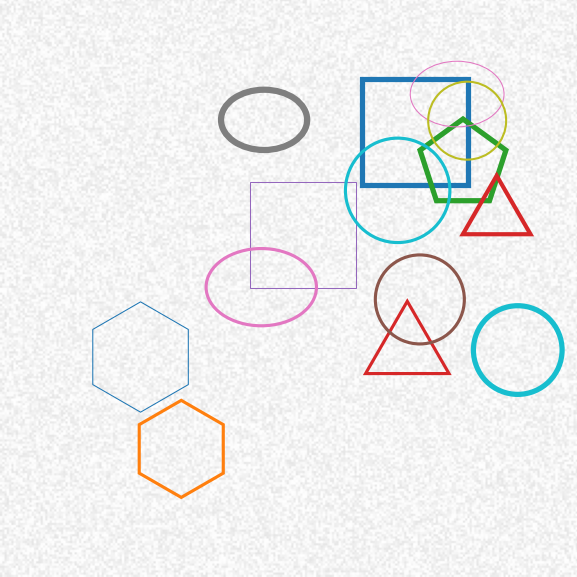[{"shape": "hexagon", "thickness": 0.5, "radius": 0.48, "center": [0.243, 0.381]}, {"shape": "square", "thickness": 2.5, "radius": 0.46, "center": [0.719, 0.771]}, {"shape": "hexagon", "thickness": 1.5, "radius": 0.42, "center": [0.314, 0.222]}, {"shape": "pentagon", "thickness": 2.5, "radius": 0.39, "center": [0.802, 0.715]}, {"shape": "triangle", "thickness": 2, "radius": 0.34, "center": [0.86, 0.627]}, {"shape": "triangle", "thickness": 1.5, "radius": 0.42, "center": [0.705, 0.394]}, {"shape": "square", "thickness": 0.5, "radius": 0.46, "center": [0.525, 0.592]}, {"shape": "circle", "thickness": 1.5, "radius": 0.39, "center": [0.727, 0.481]}, {"shape": "oval", "thickness": 0.5, "radius": 0.41, "center": [0.792, 0.836]}, {"shape": "oval", "thickness": 1.5, "radius": 0.48, "center": [0.452, 0.502]}, {"shape": "oval", "thickness": 3, "radius": 0.37, "center": [0.457, 0.792]}, {"shape": "circle", "thickness": 1, "radius": 0.34, "center": [0.809, 0.79]}, {"shape": "circle", "thickness": 1.5, "radius": 0.45, "center": [0.689, 0.67]}, {"shape": "circle", "thickness": 2.5, "radius": 0.38, "center": [0.897, 0.393]}]